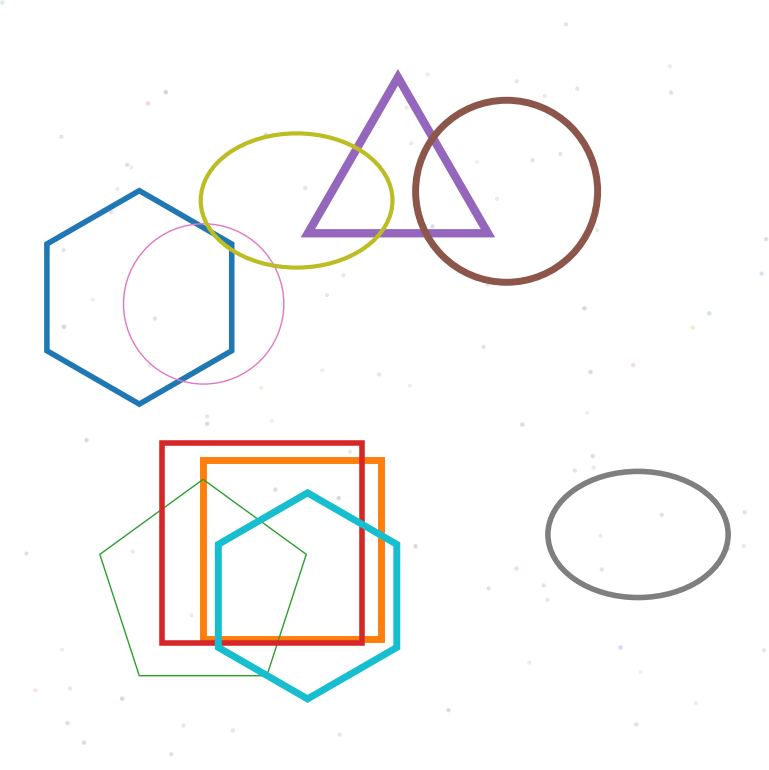[{"shape": "hexagon", "thickness": 2, "radius": 0.69, "center": [0.181, 0.614]}, {"shape": "square", "thickness": 2.5, "radius": 0.58, "center": [0.38, 0.286]}, {"shape": "pentagon", "thickness": 0.5, "radius": 0.7, "center": [0.264, 0.236]}, {"shape": "square", "thickness": 2, "radius": 0.65, "center": [0.34, 0.295]}, {"shape": "triangle", "thickness": 3, "radius": 0.68, "center": [0.517, 0.765]}, {"shape": "circle", "thickness": 2.5, "radius": 0.59, "center": [0.658, 0.752]}, {"shape": "circle", "thickness": 0.5, "radius": 0.52, "center": [0.264, 0.605]}, {"shape": "oval", "thickness": 2, "radius": 0.59, "center": [0.829, 0.306]}, {"shape": "oval", "thickness": 1.5, "radius": 0.62, "center": [0.385, 0.74]}, {"shape": "hexagon", "thickness": 2.5, "radius": 0.67, "center": [0.399, 0.226]}]